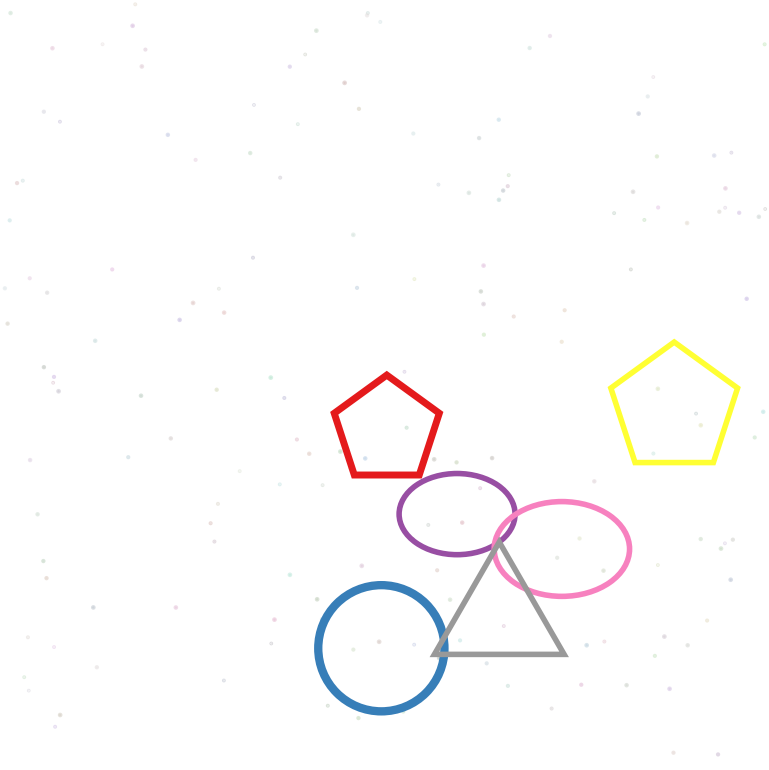[{"shape": "pentagon", "thickness": 2.5, "radius": 0.36, "center": [0.502, 0.441]}, {"shape": "circle", "thickness": 3, "radius": 0.41, "center": [0.495, 0.158]}, {"shape": "oval", "thickness": 2, "radius": 0.38, "center": [0.594, 0.332]}, {"shape": "pentagon", "thickness": 2, "radius": 0.43, "center": [0.876, 0.469]}, {"shape": "oval", "thickness": 2, "radius": 0.44, "center": [0.73, 0.287]}, {"shape": "triangle", "thickness": 2, "radius": 0.49, "center": [0.648, 0.199]}]